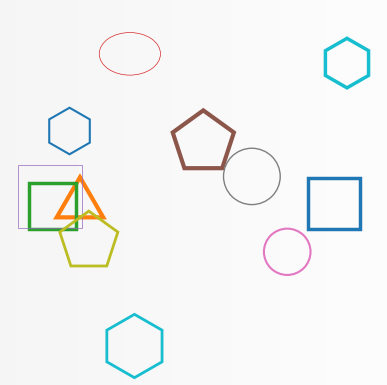[{"shape": "hexagon", "thickness": 1.5, "radius": 0.3, "center": [0.179, 0.66]}, {"shape": "square", "thickness": 2.5, "radius": 0.33, "center": [0.861, 0.472]}, {"shape": "triangle", "thickness": 3, "radius": 0.35, "center": [0.206, 0.47]}, {"shape": "square", "thickness": 2.5, "radius": 0.3, "center": [0.136, 0.465]}, {"shape": "oval", "thickness": 0.5, "radius": 0.39, "center": [0.335, 0.86]}, {"shape": "square", "thickness": 0.5, "radius": 0.41, "center": [0.13, 0.49]}, {"shape": "pentagon", "thickness": 3, "radius": 0.42, "center": [0.525, 0.63]}, {"shape": "circle", "thickness": 1.5, "radius": 0.3, "center": [0.741, 0.346]}, {"shape": "circle", "thickness": 1, "radius": 0.37, "center": [0.65, 0.542]}, {"shape": "pentagon", "thickness": 2, "radius": 0.39, "center": [0.229, 0.373]}, {"shape": "hexagon", "thickness": 2, "radius": 0.41, "center": [0.347, 0.101]}, {"shape": "hexagon", "thickness": 2.5, "radius": 0.32, "center": [0.895, 0.836]}]